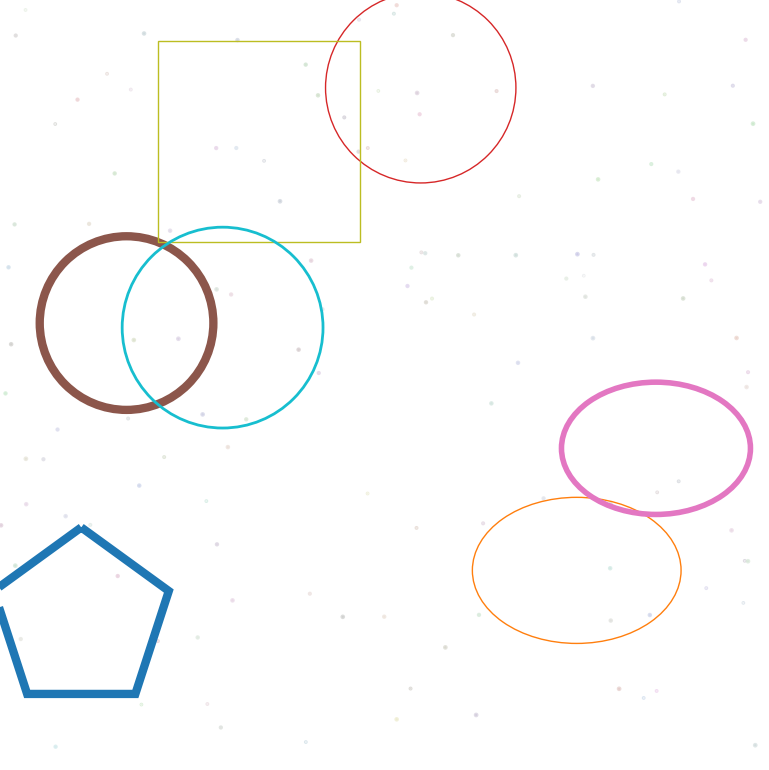[{"shape": "pentagon", "thickness": 3, "radius": 0.6, "center": [0.106, 0.196]}, {"shape": "oval", "thickness": 0.5, "radius": 0.68, "center": [0.749, 0.259]}, {"shape": "circle", "thickness": 0.5, "radius": 0.62, "center": [0.546, 0.886]}, {"shape": "circle", "thickness": 3, "radius": 0.56, "center": [0.164, 0.58]}, {"shape": "oval", "thickness": 2, "radius": 0.61, "center": [0.852, 0.418]}, {"shape": "square", "thickness": 0.5, "radius": 0.65, "center": [0.336, 0.816]}, {"shape": "circle", "thickness": 1, "radius": 0.65, "center": [0.289, 0.575]}]